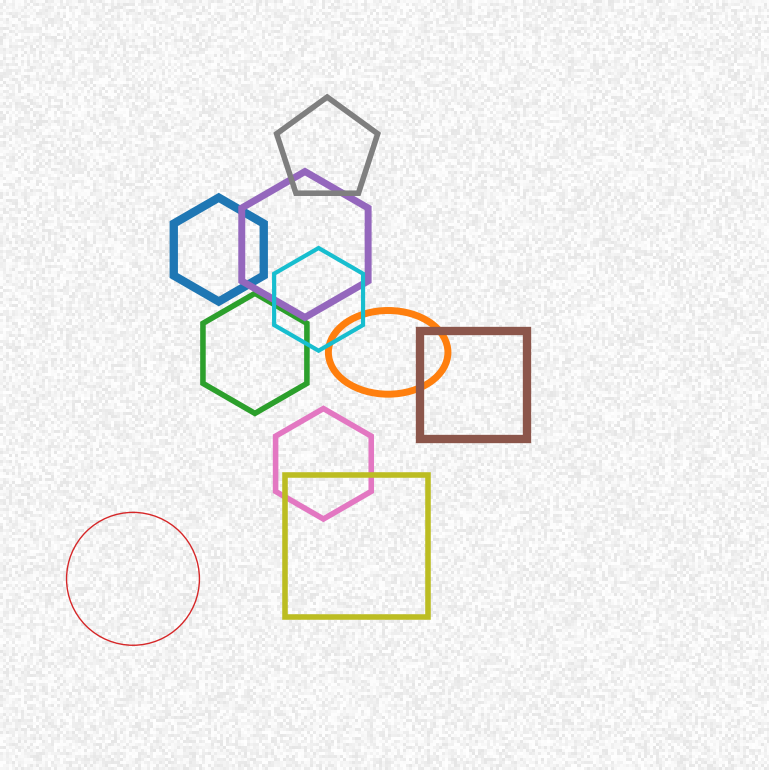[{"shape": "hexagon", "thickness": 3, "radius": 0.34, "center": [0.284, 0.676]}, {"shape": "oval", "thickness": 2.5, "radius": 0.39, "center": [0.504, 0.542]}, {"shape": "hexagon", "thickness": 2, "radius": 0.39, "center": [0.331, 0.541]}, {"shape": "circle", "thickness": 0.5, "radius": 0.43, "center": [0.173, 0.248]}, {"shape": "hexagon", "thickness": 2.5, "radius": 0.47, "center": [0.396, 0.682]}, {"shape": "square", "thickness": 3, "radius": 0.35, "center": [0.615, 0.5]}, {"shape": "hexagon", "thickness": 2, "radius": 0.36, "center": [0.42, 0.398]}, {"shape": "pentagon", "thickness": 2, "radius": 0.35, "center": [0.425, 0.805]}, {"shape": "square", "thickness": 2, "radius": 0.46, "center": [0.463, 0.291]}, {"shape": "hexagon", "thickness": 1.5, "radius": 0.33, "center": [0.414, 0.611]}]